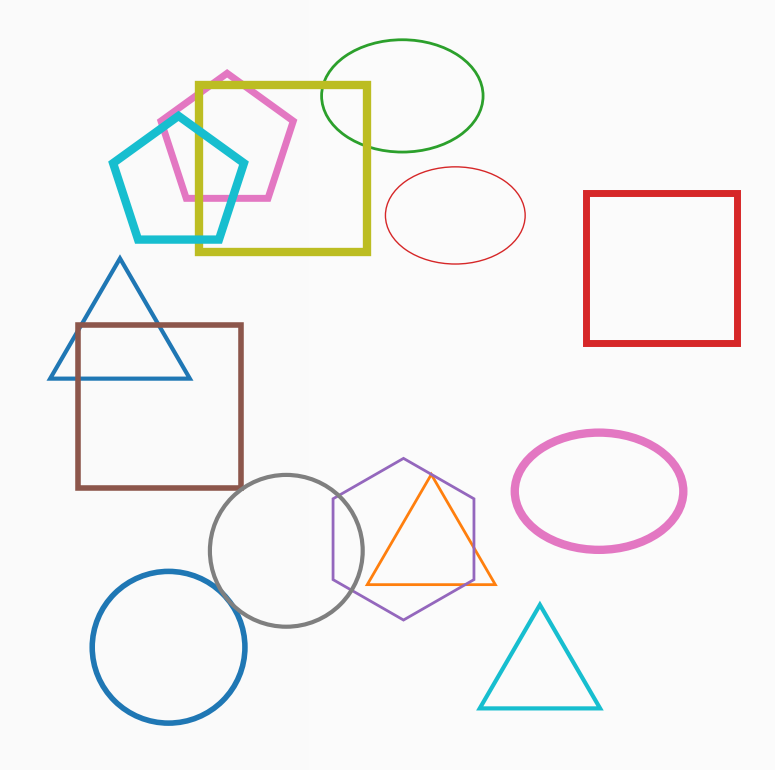[{"shape": "triangle", "thickness": 1.5, "radius": 0.52, "center": [0.155, 0.56]}, {"shape": "circle", "thickness": 2, "radius": 0.49, "center": [0.218, 0.159]}, {"shape": "triangle", "thickness": 1, "radius": 0.48, "center": [0.557, 0.288]}, {"shape": "oval", "thickness": 1, "radius": 0.52, "center": [0.519, 0.875]}, {"shape": "square", "thickness": 2.5, "radius": 0.49, "center": [0.853, 0.651]}, {"shape": "oval", "thickness": 0.5, "radius": 0.45, "center": [0.587, 0.72]}, {"shape": "hexagon", "thickness": 1, "radius": 0.52, "center": [0.521, 0.3]}, {"shape": "square", "thickness": 2, "radius": 0.53, "center": [0.206, 0.472]}, {"shape": "oval", "thickness": 3, "radius": 0.54, "center": [0.773, 0.362]}, {"shape": "pentagon", "thickness": 2.5, "radius": 0.45, "center": [0.293, 0.815]}, {"shape": "circle", "thickness": 1.5, "radius": 0.49, "center": [0.369, 0.285]}, {"shape": "square", "thickness": 3, "radius": 0.54, "center": [0.365, 0.781]}, {"shape": "triangle", "thickness": 1.5, "radius": 0.45, "center": [0.697, 0.125]}, {"shape": "pentagon", "thickness": 3, "radius": 0.44, "center": [0.23, 0.761]}]